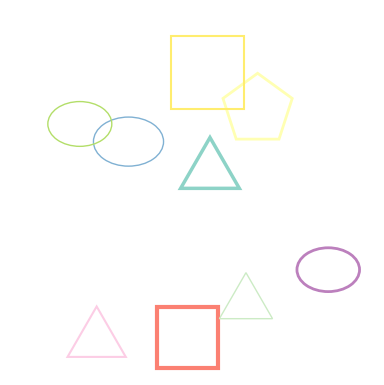[{"shape": "triangle", "thickness": 2.5, "radius": 0.44, "center": [0.545, 0.555]}, {"shape": "pentagon", "thickness": 2, "radius": 0.47, "center": [0.669, 0.715]}, {"shape": "square", "thickness": 3, "radius": 0.4, "center": [0.487, 0.124]}, {"shape": "oval", "thickness": 1, "radius": 0.46, "center": [0.334, 0.632]}, {"shape": "oval", "thickness": 1, "radius": 0.42, "center": [0.207, 0.678]}, {"shape": "triangle", "thickness": 1.5, "radius": 0.44, "center": [0.251, 0.117]}, {"shape": "oval", "thickness": 2, "radius": 0.41, "center": [0.853, 0.299]}, {"shape": "triangle", "thickness": 1, "radius": 0.4, "center": [0.639, 0.212]}, {"shape": "square", "thickness": 1.5, "radius": 0.47, "center": [0.539, 0.812]}]